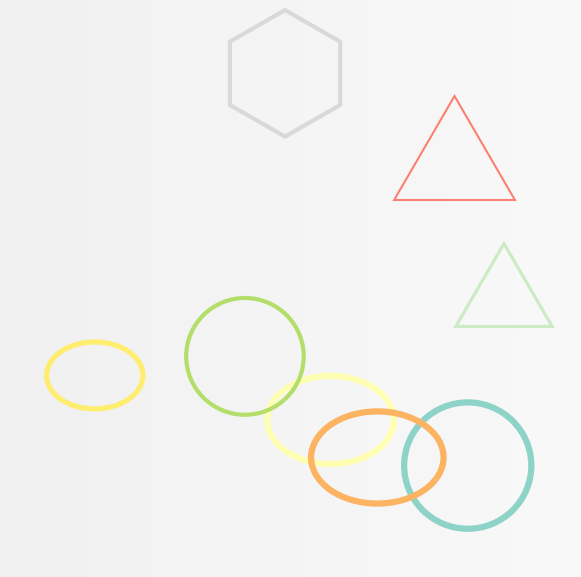[{"shape": "circle", "thickness": 3, "radius": 0.55, "center": [0.805, 0.193]}, {"shape": "oval", "thickness": 3, "radius": 0.54, "center": [0.569, 0.272]}, {"shape": "triangle", "thickness": 1, "radius": 0.6, "center": [0.782, 0.713]}, {"shape": "oval", "thickness": 3, "radius": 0.57, "center": [0.649, 0.207]}, {"shape": "circle", "thickness": 2, "radius": 0.51, "center": [0.421, 0.382]}, {"shape": "hexagon", "thickness": 2, "radius": 0.55, "center": [0.49, 0.872]}, {"shape": "triangle", "thickness": 1.5, "radius": 0.48, "center": [0.867, 0.482]}, {"shape": "oval", "thickness": 2.5, "radius": 0.41, "center": [0.163, 0.349]}]